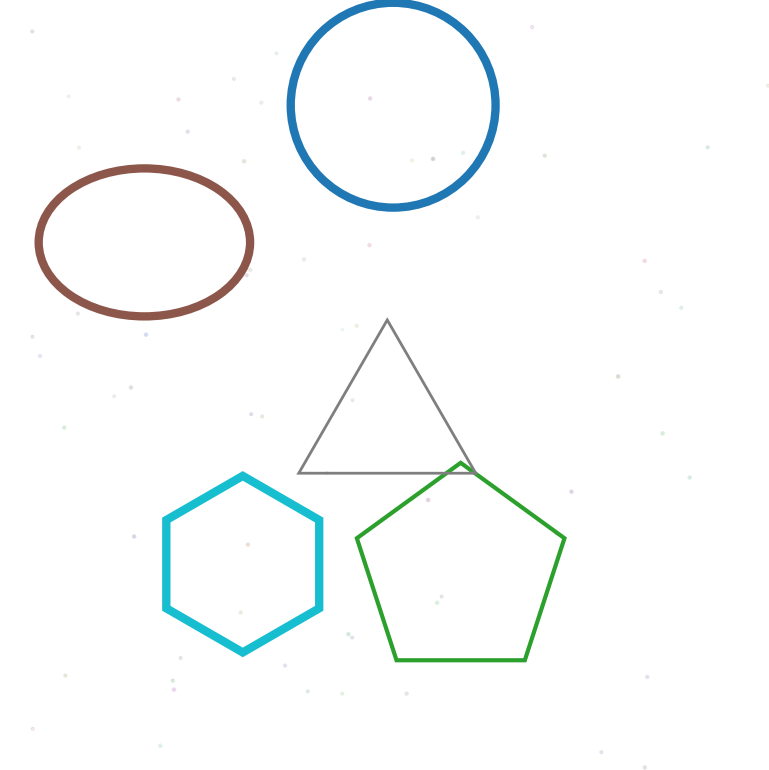[{"shape": "circle", "thickness": 3, "radius": 0.67, "center": [0.511, 0.863]}, {"shape": "pentagon", "thickness": 1.5, "radius": 0.71, "center": [0.598, 0.257]}, {"shape": "oval", "thickness": 3, "radius": 0.69, "center": [0.188, 0.685]}, {"shape": "triangle", "thickness": 1, "radius": 0.66, "center": [0.503, 0.452]}, {"shape": "hexagon", "thickness": 3, "radius": 0.57, "center": [0.315, 0.267]}]